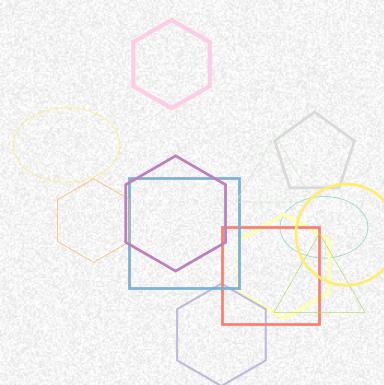[{"shape": "oval", "thickness": 0.5, "radius": 0.57, "center": [0.842, 0.41]}, {"shape": "hexagon", "thickness": 2.5, "radius": 0.68, "center": [0.738, 0.308]}, {"shape": "hexagon", "thickness": 1.5, "radius": 0.66, "center": [0.575, 0.13]}, {"shape": "square", "thickness": 2, "radius": 0.63, "center": [0.703, 0.283]}, {"shape": "square", "thickness": 2, "radius": 0.72, "center": [0.478, 0.395]}, {"shape": "hexagon", "thickness": 0.5, "radius": 0.54, "center": [0.243, 0.427]}, {"shape": "triangle", "thickness": 0.5, "radius": 0.69, "center": [0.83, 0.257]}, {"shape": "hexagon", "thickness": 3, "radius": 0.57, "center": [0.446, 0.833]}, {"shape": "pentagon", "thickness": 2, "radius": 0.54, "center": [0.817, 0.6]}, {"shape": "hexagon", "thickness": 2, "radius": 0.75, "center": [0.456, 0.446]}, {"shape": "triangle", "thickness": 0.5, "radius": 0.58, "center": [0.714, 0.534]}, {"shape": "oval", "thickness": 0.5, "radius": 0.69, "center": [0.173, 0.623]}, {"shape": "circle", "thickness": 2, "radius": 0.66, "center": [0.9, 0.391]}]